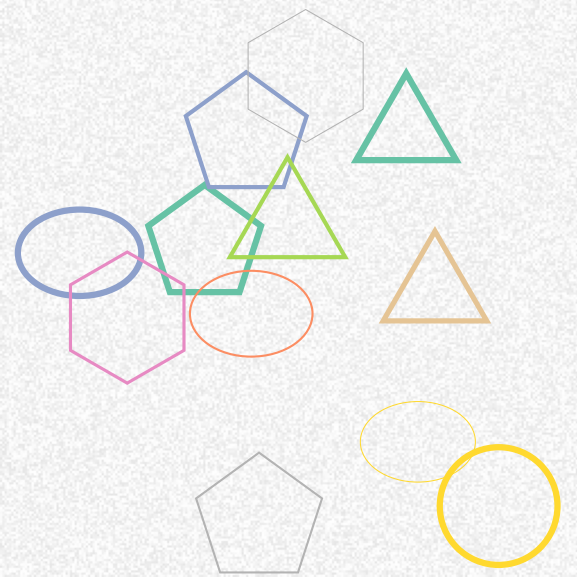[{"shape": "pentagon", "thickness": 3, "radius": 0.51, "center": [0.354, 0.576]}, {"shape": "triangle", "thickness": 3, "radius": 0.5, "center": [0.703, 0.772]}, {"shape": "oval", "thickness": 1, "radius": 0.53, "center": [0.435, 0.456]}, {"shape": "pentagon", "thickness": 2, "radius": 0.55, "center": [0.426, 0.764]}, {"shape": "oval", "thickness": 3, "radius": 0.53, "center": [0.138, 0.561]}, {"shape": "hexagon", "thickness": 1.5, "radius": 0.57, "center": [0.22, 0.449]}, {"shape": "triangle", "thickness": 2, "radius": 0.58, "center": [0.498, 0.611]}, {"shape": "oval", "thickness": 0.5, "radius": 0.5, "center": [0.724, 0.234]}, {"shape": "circle", "thickness": 3, "radius": 0.51, "center": [0.863, 0.123]}, {"shape": "triangle", "thickness": 2.5, "radius": 0.52, "center": [0.753, 0.495]}, {"shape": "hexagon", "thickness": 0.5, "radius": 0.58, "center": [0.529, 0.868]}, {"shape": "pentagon", "thickness": 1, "radius": 0.57, "center": [0.449, 0.101]}]